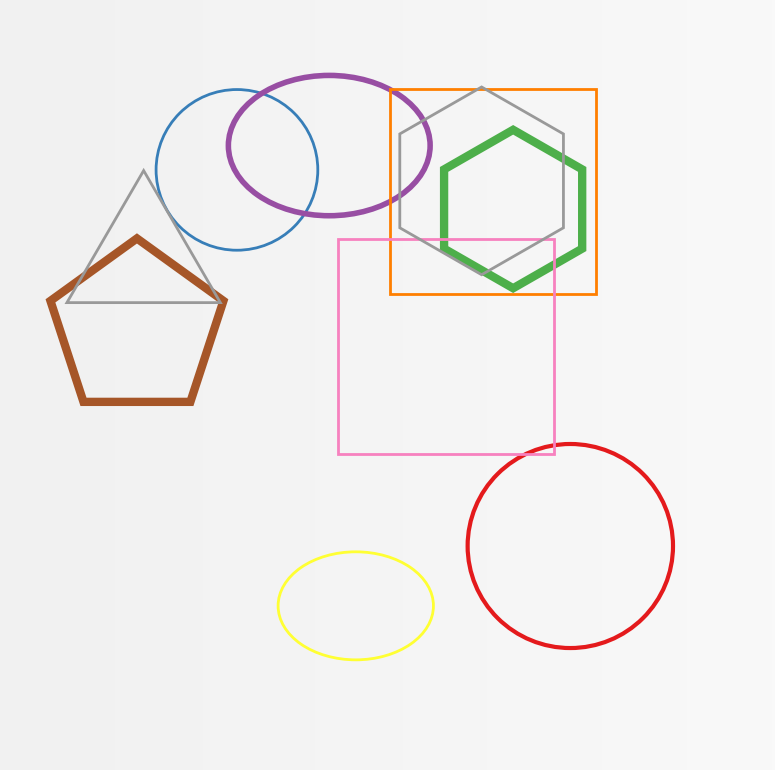[{"shape": "circle", "thickness": 1.5, "radius": 0.66, "center": [0.736, 0.291]}, {"shape": "circle", "thickness": 1, "radius": 0.52, "center": [0.306, 0.779]}, {"shape": "hexagon", "thickness": 3, "radius": 0.51, "center": [0.662, 0.729]}, {"shape": "oval", "thickness": 2, "radius": 0.65, "center": [0.425, 0.811]}, {"shape": "square", "thickness": 1, "radius": 0.67, "center": [0.636, 0.752]}, {"shape": "oval", "thickness": 1, "radius": 0.5, "center": [0.459, 0.213]}, {"shape": "pentagon", "thickness": 3, "radius": 0.59, "center": [0.177, 0.573]}, {"shape": "square", "thickness": 1, "radius": 0.7, "center": [0.576, 0.55]}, {"shape": "triangle", "thickness": 1, "radius": 0.57, "center": [0.185, 0.664]}, {"shape": "hexagon", "thickness": 1, "radius": 0.61, "center": [0.621, 0.765]}]